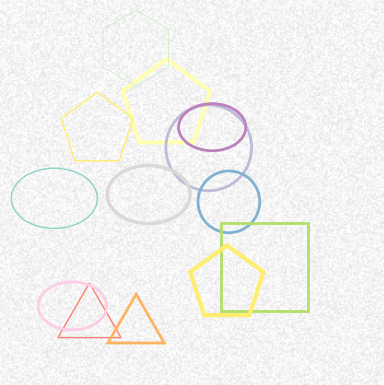[{"shape": "oval", "thickness": 1, "radius": 0.56, "center": [0.141, 0.485]}, {"shape": "pentagon", "thickness": 3, "radius": 0.6, "center": [0.432, 0.727]}, {"shape": "circle", "thickness": 2, "radius": 0.56, "center": [0.542, 0.616]}, {"shape": "triangle", "thickness": 1, "radius": 0.47, "center": [0.232, 0.17]}, {"shape": "circle", "thickness": 2, "radius": 0.4, "center": [0.594, 0.476]}, {"shape": "triangle", "thickness": 2, "radius": 0.42, "center": [0.354, 0.151]}, {"shape": "square", "thickness": 2, "radius": 0.57, "center": [0.687, 0.306]}, {"shape": "oval", "thickness": 2, "radius": 0.45, "center": [0.188, 0.205]}, {"shape": "oval", "thickness": 2.5, "radius": 0.54, "center": [0.386, 0.495]}, {"shape": "oval", "thickness": 2, "radius": 0.44, "center": [0.551, 0.67]}, {"shape": "hexagon", "thickness": 0.5, "radius": 0.49, "center": [0.353, 0.875]}, {"shape": "pentagon", "thickness": 3, "radius": 0.5, "center": [0.589, 0.263]}, {"shape": "pentagon", "thickness": 1, "radius": 0.49, "center": [0.252, 0.662]}]